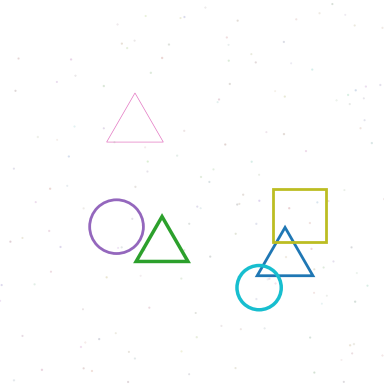[{"shape": "triangle", "thickness": 2, "radius": 0.42, "center": [0.74, 0.326]}, {"shape": "triangle", "thickness": 2.5, "radius": 0.39, "center": [0.421, 0.36]}, {"shape": "circle", "thickness": 2, "radius": 0.35, "center": [0.303, 0.411]}, {"shape": "triangle", "thickness": 0.5, "radius": 0.43, "center": [0.351, 0.673]}, {"shape": "square", "thickness": 2, "radius": 0.35, "center": [0.777, 0.441]}, {"shape": "circle", "thickness": 2.5, "radius": 0.29, "center": [0.673, 0.253]}]